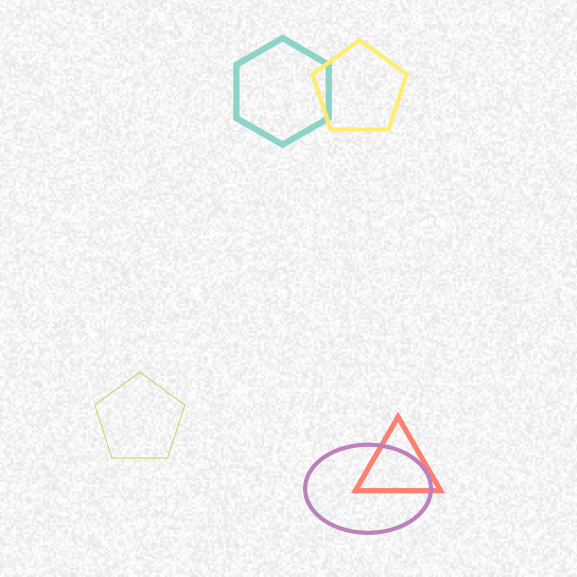[{"shape": "hexagon", "thickness": 3, "radius": 0.46, "center": [0.489, 0.841]}, {"shape": "triangle", "thickness": 2.5, "radius": 0.43, "center": [0.689, 0.192]}, {"shape": "pentagon", "thickness": 0.5, "radius": 0.41, "center": [0.242, 0.272]}, {"shape": "oval", "thickness": 2, "radius": 0.54, "center": [0.637, 0.153]}, {"shape": "pentagon", "thickness": 2, "radius": 0.43, "center": [0.623, 0.844]}]